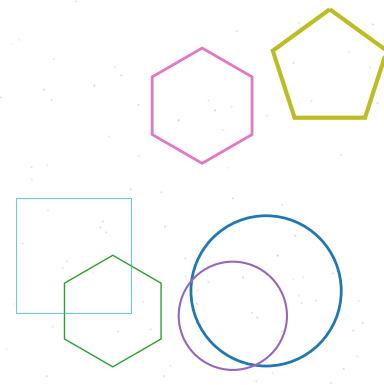[{"shape": "circle", "thickness": 2, "radius": 0.98, "center": [0.691, 0.244]}, {"shape": "hexagon", "thickness": 1, "radius": 0.72, "center": [0.293, 0.192]}, {"shape": "circle", "thickness": 1.5, "radius": 0.7, "center": [0.605, 0.18]}, {"shape": "hexagon", "thickness": 2, "radius": 0.75, "center": [0.525, 0.725]}, {"shape": "pentagon", "thickness": 3, "radius": 0.78, "center": [0.857, 0.82]}, {"shape": "square", "thickness": 0.5, "radius": 0.75, "center": [0.19, 0.337]}]